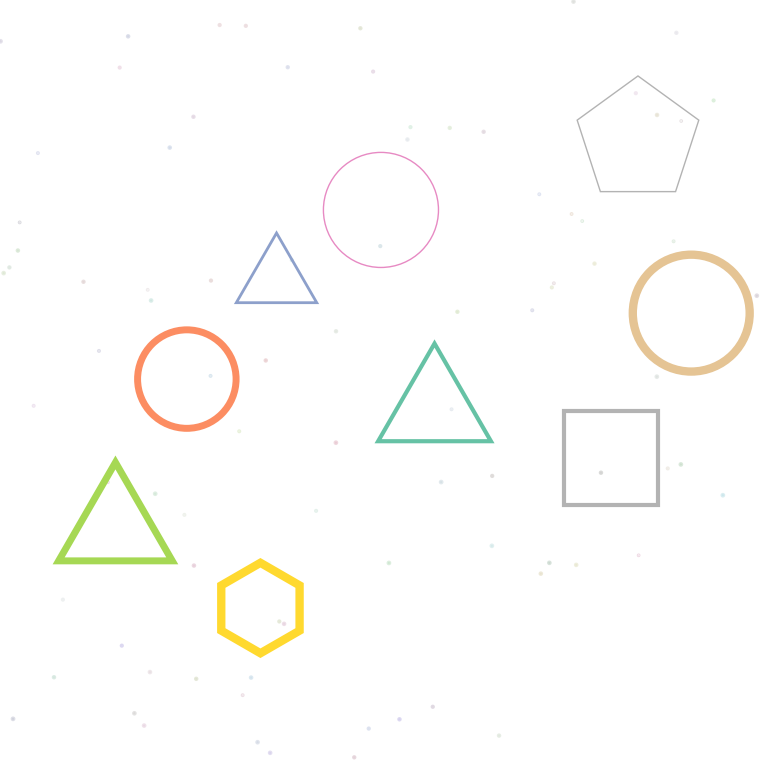[{"shape": "triangle", "thickness": 1.5, "radius": 0.42, "center": [0.564, 0.469]}, {"shape": "circle", "thickness": 2.5, "radius": 0.32, "center": [0.243, 0.508]}, {"shape": "triangle", "thickness": 1, "radius": 0.3, "center": [0.359, 0.637]}, {"shape": "circle", "thickness": 0.5, "radius": 0.37, "center": [0.495, 0.727]}, {"shape": "triangle", "thickness": 2.5, "radius": 0.43, "center": [0.15, 0.314]}, {"shape": "hexagon", "thickness": 3, "radius": 0.29, "center": [0.338, 0.21]}, {"shape": "circle", "thickness": 3, "radius": 0.38, "center": [0.898, 0.593]}, {"shape": "pentagon", "thickness": 0.5, "radius": 0.42, "center": [0.829, 0.818]}, {"shape": "square", "thickness": 1.5, "radius": 0.31, "center": [0.793, 0.405]}]